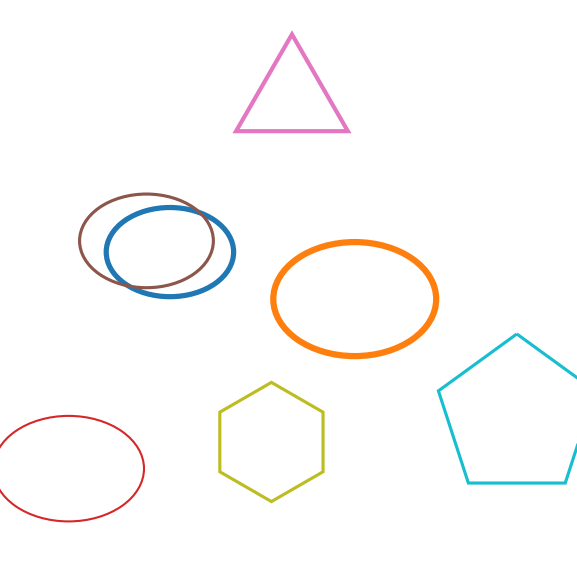[{"shape": "oval", "thickness": 2.5, "radius": 0.55, "center": [0.294, 0.563]}, {"shape": "oval", "thickness": 3, "radius": 0.71, "center": [0.614, 0.481]}, {"shape": "oval", "thickness": 1, "radius": 0.65, "center": [0.119, 0.188]}, {"shape": "oval", "thickness": 1.5, "radius": 0.58, "center": [0.254, 0.582]}, {"shape": "triangle", "thickness": 2, "radius": 0.56, "center": [0.506, 0.828]}, {"shape": "hexagon", "thickness": 1.5, "radius": 0.52, "center": [0.47, 0.234]}, {"shape": "pentagon", "thickness": 1.5, "radius": 0.71, "center": [0.895, 0.278]}]